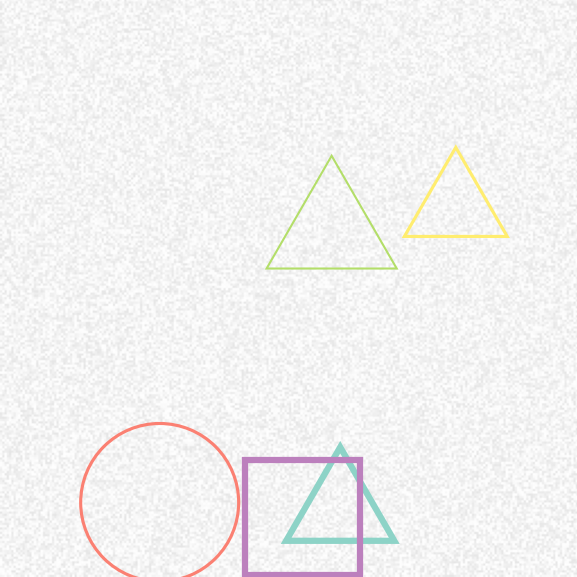[{"shape": "triangle", "thickness": 3, "radius": 0.54, "center": [0.589, 0.117]}, {"shape": "circle", "thickness": 1.5, "radius": 0.68, "center": [0.276, 0.129]}, {"shape": "triangle", "thickness": 1, "radius": 0.65, "center": [0.574, 0.599]}, {"shape": "square", "thickness": 3, "radius": 0.5, "center": [0.524, 0.103]}, {"shape": "triangle", "thickness": 1.5, "radius": 0.51, "center": [0.789, 0.641]}]